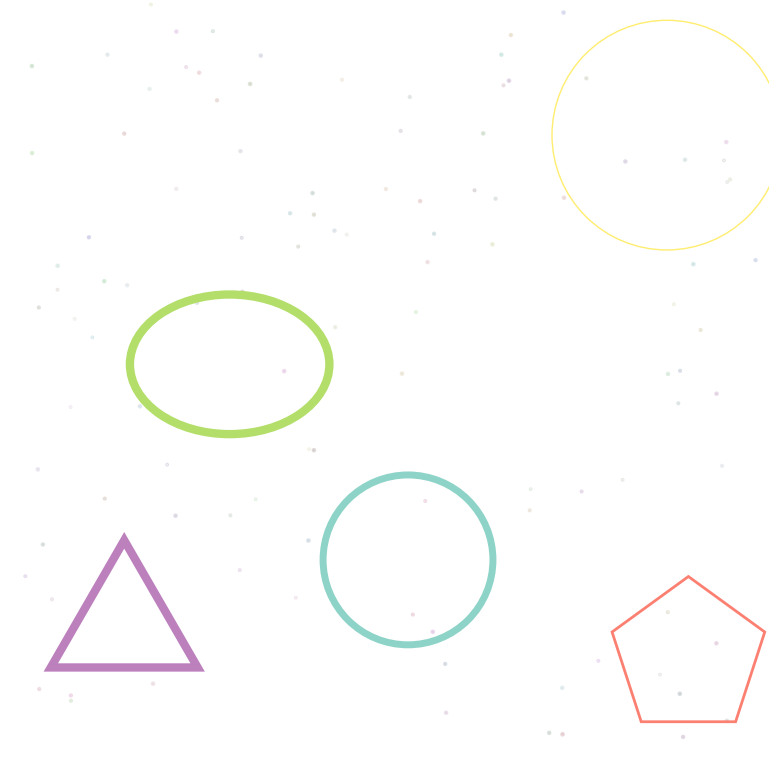[{"shape": "circle", "thickness": 2.5, "radius": 0.55, "center": [0.53, 0.273]}, {"shape": "pentagon", "thickness": 1, "radius": 0.52, "center": [0.894, 0.147]}, {"shape": "oval", "thickness": 3, "radius": 0.65, "center": [0.298, 0.527]}, {"shape": "triangle", "thickness": 3, "radius": 0.55, "center": [0.161, 0.188]}, {"shape": "circle", "thickness": 0.5, "radius": 0.75, "center": [0.866, 0.825]}]